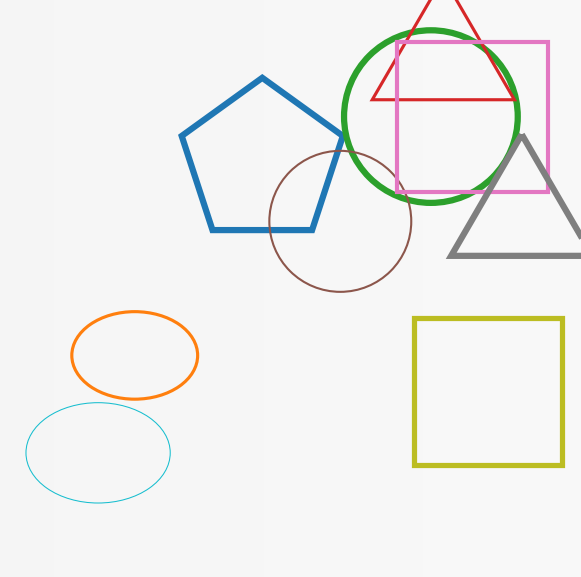[{"shape": "pentagon", "thickness": 3, "radius": 0.73, "center": [0.451, 0.719]}, {"shape": "oval", "thickness": 1.5, "radius": 0.54, "center": [0.232, 0.384]}, {"shape": "circle", "thickness": 3, "radius": 0.75, "center": [0.741, 0.797]}, {"shape": "triangle", "thickness": 1.5, "radius": 0.71, "center": [0.763, 0.897]}, {"shape": "circle", "thickness": 1, "radius": 0.61, "center": [0.585, 0.616]}, {"shape": "square", "thickness": 2, "radius": 0.65, "center": [0.813, 0.797]}, {"shape": "triangle", "thickness": 3, "radius": 0.7, "center": [0.898, 0.626]}, {"shape": "square", "thickness": 2.5, "radius": 0.63, "center": [0.839, 0.322]}, {"shape": "oval", "thickness": 0.5, "radius": 0.62, "center": [0.169, 0.215]}]